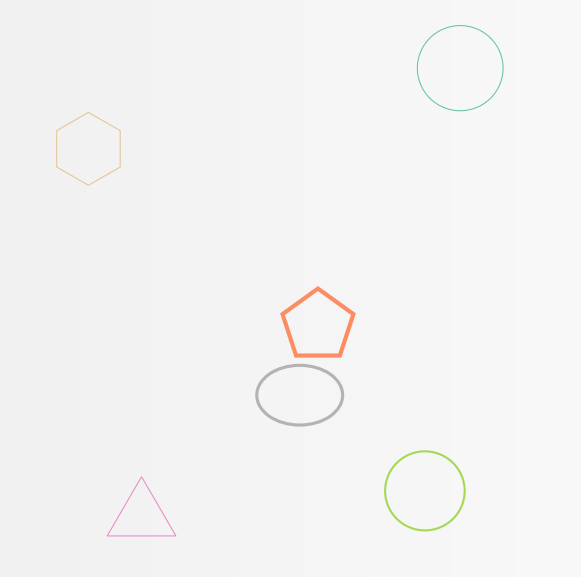[{"shape": "circle", "thickness": 0.5, "radius": 0.37, "center": [0.792, 0.881]}, {"shape": "pentagon", "thickness": 2, "radius": 0.32, "center": [0.547, 0.435]}, {"shape": "triangle", "thickness": 0.5, "radius": 0.34, "center": [0.244, 0.105]}, {"shape": "circle", "thickness": 1, "radius": 0.34, "center": [0.731, 0.149]}, {"shape": "hexagon", "thickness": 0.5, "radius": 0.32, "center": [0.152, 0.741]}, {"shape": "oval", "thickness": 1.5, "radius": 0.37, "center": [0.516, 0.315]}]